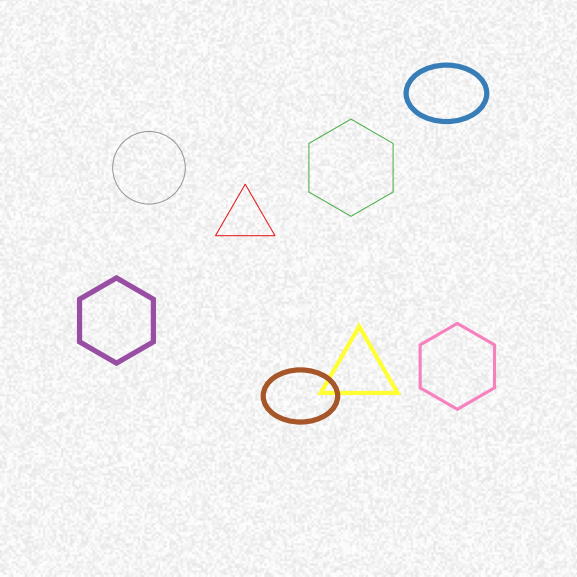[{"shape": "triangle", "thickness": 0.5, "radius": 0.3, "center": [0.425, 0.621]}, {"shape": "oval", "thickness": 2.5, "radius": 0.35, "center": [0.773, 0.838]}, {"shape": "hexagon", "thickness": 0.5, "radius": 0.42, "center": [0.608, 0.709]}, {"shape": "hexagon", "thickness": 2.5, "radius": 0.37, "center": [0.202, 0.444]}, {"shape": "triangle", "thickness": 2, "radius": 0.38, "center": [0.622, 0.357]}, {"shape": "oval", "thickness": 2.5, "radius": 0.32, "center": [0.52, 0.313]}, {"shape": "hexagon", "thickness": 1.5, "radius": 0.37, "center": [0.792, 0.365]}, {"shape": "circle", "thickness": 0.5, "radius": 0.31, "center": [0.258, 0.709]}]